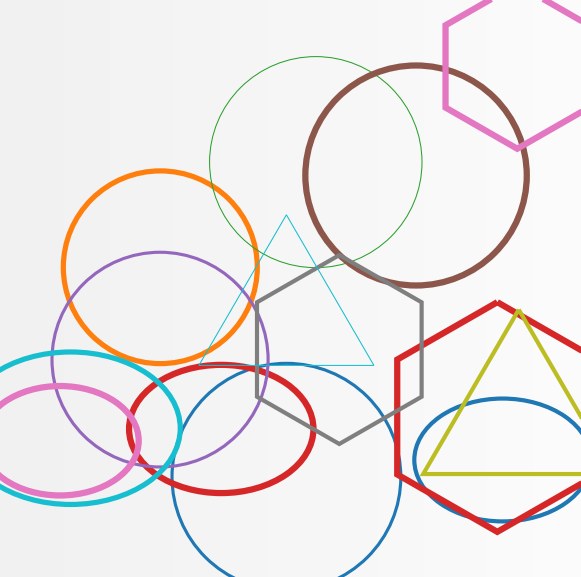[{"shape": "oval", "thickness": 2, "radius": 0.76, "center": [0.865, 0.203]}, {"shape": "circle", "thickness": 1.5, "radius": 0.98, "center": [0.493, 0.173]}, {"shape": "circle", "thickness": 2.5, "radius": 0.83, "center": [0.276, 0.536]}, {"shape": "circle", "thickness": 0.5, "radius": 0.91, "center": [0.543, 0.718]}, {"shape": "hexagon", "thickness": 3, "radius": 0.99, "center": [0.856, 0.277]}, {"shape": "oval", "thickness": 3, "radius": 0.79, "center": [0.381, 0.256]}, {"shape": "circle", "thickness": 1.5, "radius": 0.93, "center": [0.275, 0.376]}, {"shape": "circle", "thickness": 3, "radius": 0.95, "center": [0.716, 0.695]}, {"shape": "hexagon", "thickness": 3, "radius": 0.71, "center": [0.89, 0.884]}, {"shape": "oval", "thickness": 3, "radius": 0.68, "center": [0.103, 0.236]}, {"shape": "hexagon", "thickness": 2, "radius": 0.82, "center": [0.584, 0.394]}, {"shape": "triangle", "thickness": 2, "radius": 0.95, "center": [0.892, 0.273]}, {"shape": "triangle", "thickness": 0.5, "radius": 0.87, "center": [0.493, 0.453]}, {"shape": "oval", "thickness": 2.5, "radius": 0.94, "center": [0.122, 0.258]}]